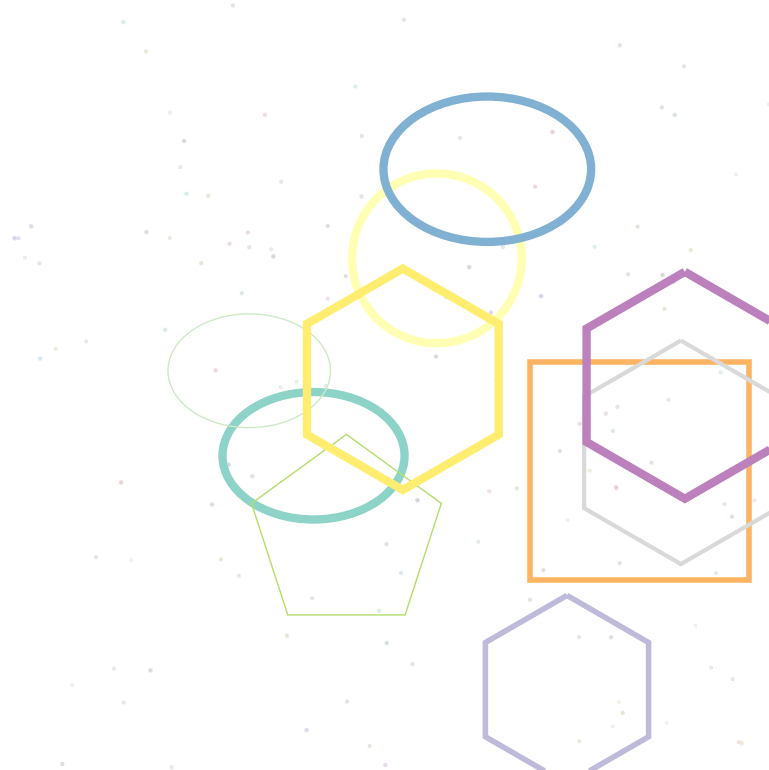[{"shape": "oval", "thickness": 3, "radius": 0.59, "center": [0.407, 0.408]}, {"shape": "circle", "thickness": 3, "radius": 0.55, "center": [0.567, 0.664]}, {"shape": "hexagon", "thickness": 2, "radius": 0.61, "center": [0.736, 0.104]}, {"shape": "oval", "thickness": 3, "radius": 0.67, "center": [0.633, 0.78]}, {"shape": "square", "thickness": 2, "radius": 0.71, "center": [0.83, 0.388]}, {"shape": "pentagon", "thickness": 0.5, "radius": 0.65, "center": [0.45, 0.306]}, {"shape": "hexagon", "thickness": 1.5, "radius": 0.73, "center": [0.884, 0.413]}, {"shape": "hexagon", "thickness": 3, "radius": 0.74, "center": [0.889, 0.5]}, {"shape": "oval", "thickness": 0.5, "radius": 0.53, "center": [0.324, 0.518]}, {"shape": "hexagon", "thickness": 3, "radius": 0.72, "center": [0.523, 0.507]}]